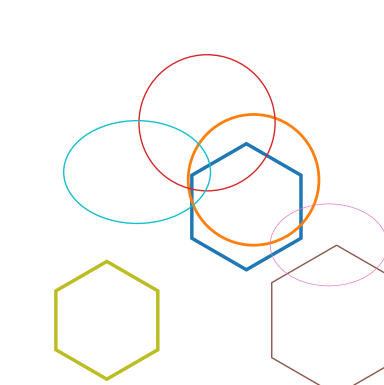[{"shape": "hexagon", "thickness": 2.5, "radius": 0.82, "center": [0.64, 0.463]}, {"shape": "circle", "thickness": 2, "radius": 0.85, "center": [0.659, 0.533]}, {"shape": "circle", "thickness": 1, "radius": 0.88, "center": [0.538, 0.681]}, {"shape": "hexagon", "thickness": 1, "radius": 0.97, "center": [0.874, 0.168]}, {"shape": "oval", "thickness": 0.5, "radius": 0.76, "center": [0.854, 0.364]}, {"shape": "hexagon", "thickness": 2.5, "radius": 0.76, "center": [0.277, 0.168]}, {"shape": "oval", "thickness": 1, "radius": 0.95, "center": [0.356, 0.553]}]